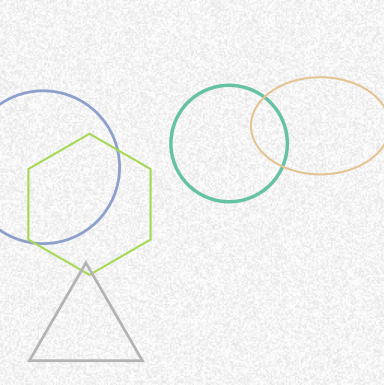[{"shape": "circle", "thickness": 2.5, "radius": 0.76, "center": [0.595, 0.627]}, {"shape": "circle", "thickness": 2, "radius": 0.99, "center": [0.112, 0.566]}, {"shape": "hexagon", "thickness": 1.5, "radius": 0.92, "center": [0.232, 0.469]}, {"shape": "oval", "thickness": 1.5, "radius": 0.9, "center": [0.832, 0.673]}, {"shape": "triangle", "thickness": 2, "radius": 0.85, "center": [0.223, 0.148]}]